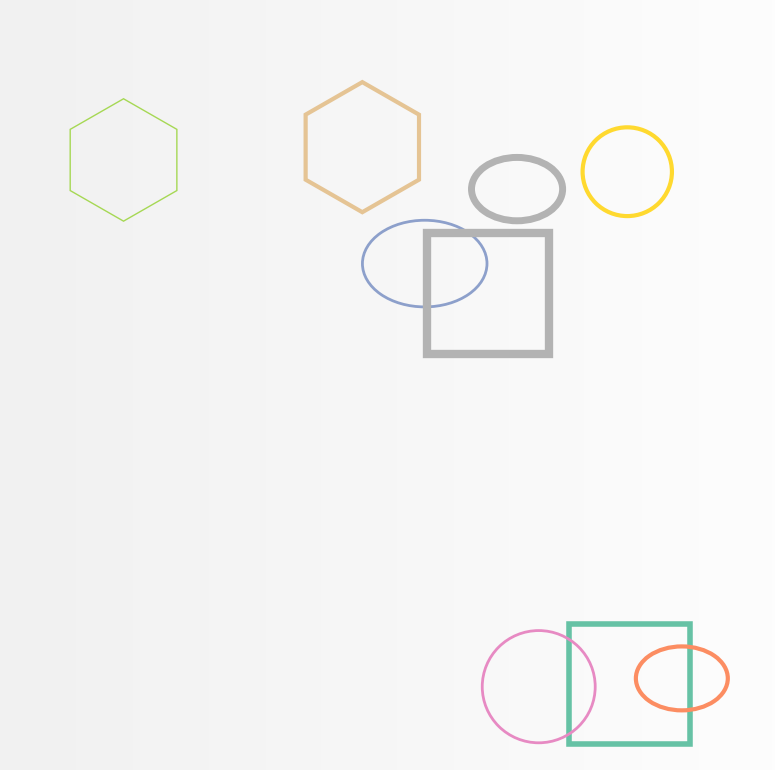[{"shape": "square", "thickness": 2, "radius": 0.39, "center": [0.812, 0.111]}, {"shape": "oval", "thickness": 1.5, "radius": 0.3, "center": [0.88, 0.119]}, {"shape": "oval", "thickness": 1, "radius": 0.4, "center": [0.548, 0.658]}, {"shape": "circle", "thickness": 1, "radius": 0.36, "center": [0.695, 0.108]}, {"shape": "hexagon", "thickness": 0.5, "radius": 0.4, "center": [0.159, 0.792]}, {"shape": "circle", "thickness": 1.5, "radius": 0.29, "center": [0.809, 0.777]}, {"shape": "hexagon", "thickness": 1.5, "radius": 0.42, "center": [0.468, 0.809]}, {"shape": "square", "thickness": 3, "radius": 0.4, "center": [0.63, 0.619]}, {"shape": "oval", "thickness": 2.5, "radius": 0.29, "center": [0.667, 0.754]}]